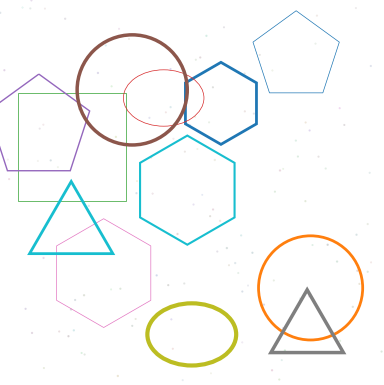[{"shape": "hexagon", "thickness": 2, "radius": 0.53, "center": [0.574, 0.732]}, {"shape": "pentagon", "thickness": 0.5, "radius": 0.59, "center": [0.769, 0.854]}, {"shape": "circle", "thickness": 2, "radius": 0.68, "center": [0.807, 0.252]}, {"shape": "square", "thickness": 0.5, "radius": 0.7, "center": [0.188, 0.619]}, {"shape": "oval", "thickness": 0.5, "radius": 0.52, "center": [0.425, 0.745]}, {"shape": "pentagon", "thickness": 1, "radius": 0.69, "center": [0.101, 0.669]}, {"shape": "circle", "thickness": 2.5, "radius": 0.72, "center": [0.343, 0.766]}, {"shape": "hexagon", "thickness": 0.5, "radius": 0.71, "center": [0.269, 0.291]}, {"shape": "triangle", "thickness": 2.5, "radius": 0.54, "center": [0.798, 0.139]}, {"shape": "oval", "thickness": 3, "radius": 0.58, "center": [0.498, 0.131]}, {"shape": "triangle", "thickness": 2, "radius": 0.62, "center": [0.185, 0.404]}, {"shape": "hexagon", "thickness": 1.5, "radius": 0.71, "center": [0.487, 0.506]}]